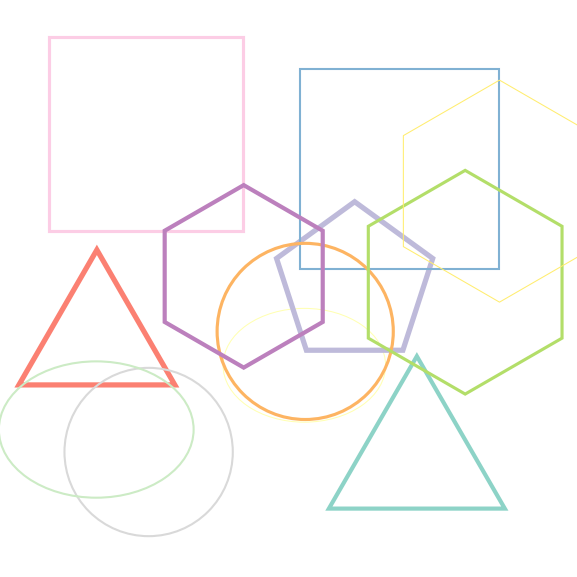[{"shape": "triangle", "thickness": 2, "radius": 0.88, "center": [0.722, 0.206]}, {"shape": "oval", "thickness": 0.5, "radius": 0.7, "center": [0.527, 0.367]}, {"shape": "pentagon", "thickness": 2.5, "radius": 0.71, "center": [0.614, 0.508]}, {"shape": "triangle", "thickness": 2.5, "radius": 0.78, "center": [0.168, 0.411]}, {"shape": "square", "thickness": 1, "radius": 0.86, "center": [0.692, 0.706]}, {"shape": "circle", "thickness": 1.5, "radius": 0.76, "center": [0.528, 0.425]}, {"shape": "hexagon", "thickness": 1.5, "radius": 0.97, "center": [0.805, 0.51]}, {"shape": "square", "thickness": 1.5, "radius": 0.84, "center": [0.252, 0.768]}, {"shape": "circle", "thickness": 1, "radius": 0.73, "center": [0.257, 0.216]}, {"shape": "hexagon", "thickness": 2, "radius": 0.79, "center": [0.422, 0.521]}, {"shape": "oval", "thickness": 1, "radius": 0.84, "center": [0.167, 0.255]}, {"shape": "hexagon", "thickness": 0.5, "radius": 0.96, "center": [0.865, 0.668]}]